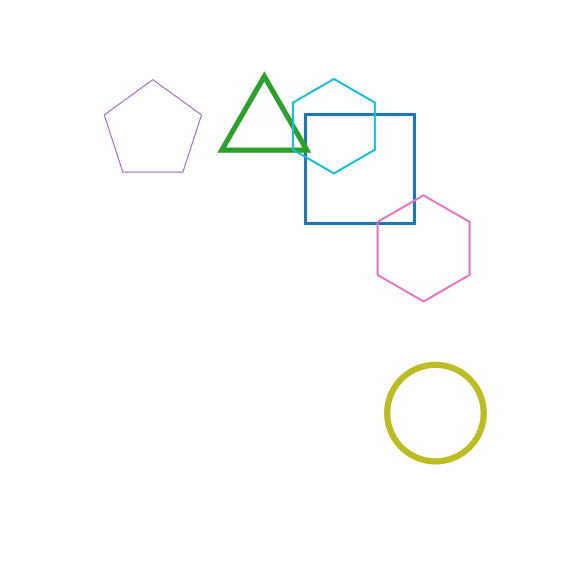[{"shape": "square", "thickness": 1.5, "radius": 0.47, "center": [0.623, 0.708]}, {"shape": "triangle", "thickness": 2.5, "radius": 0.43, "center": [0.458, 0.782]}, {"shape": "pentagon", "thickness": 0.5, "radius": 0.44, "center": [0.265, 0.773]}, {"shape": "hexagon", "thickness": 1, "radius": 0.46, "center": [0.733, 0.569]}, {"shape": "circle", "thickness": 3, "radius": 0.42, "center": [0.754, 0.284]}, {"shape": "hexagon", "thickness": 1, "radius": 0.41, "center": [0.578, 0.781]}]